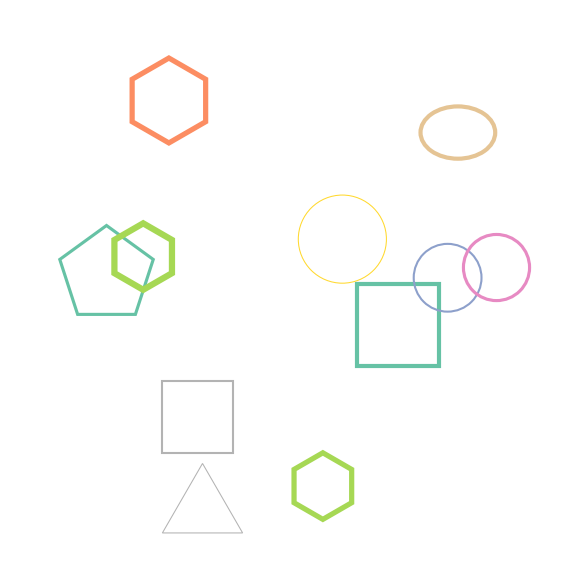[{"shape": "pentagon", "thickness": 1.5, "radius": 0.43, "center": [0.184, 0.524]}, {"shape": "square", "thickness": 2, "radius": 0.35, "center": [0.689, 0.437]}, {"shape": "hexagon", "thickness": 2.5, "radius": 0.37, "center": [0.292, 0.825]}, {"shape": "circle", "thickness": 1, "radius": 0.29, "center": [0.775, 0.518]}, {"shape": "circle", "thickness": 1.5, "radius": 0.29, "center": [0.86, 0.536]}, {"shape": "hexagon", "thickness": 3, "radius": 0.29, "center": [0.248, 0.555]}, {"shape": "hexagon", "thickness": 2.5, "radius": 0.29, "center": [0.559, 0.157]}, {"shape": "circle", "thickness": 0.5, "radius": 0.38, "center": [0.593, 0.585]}, {"shape": "oval", "thickness": 2, "radius": 0.32, "center": [0.793, 0.77]}, {"shape": "square", "thickness": 1, "radius": 0.31, "center": [0.342, 0.277]}, {"shape": "triangle", "thickness": 0.5, "radius": 0.4, "center": [0.351, 0.116]}]